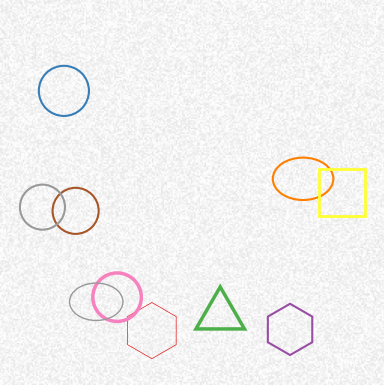[{"shape": "hexagon", "thickness": 0.5, "radius": 0.36, "center": [0.394, 0.141]}, {"shape": "circle", "thickness": 1.5, "radius": 0.33, "center": [0.166, 0.764]}, {"shape": "triangle", "thickness": 2.5, "radius": 0.36, "center": [0.572, 0.182]}, {"shape": "hexagon", "thickness": 1.5, "radius": 0.33, "center": [0.753, 0.144]}, {"shape": "oval", "thickness": 1.5, "radius": 0.39, "center": [0.787, 0.536]}, {"shape": "square", "thickness": 2, "radius": 0.3, "center": [0.888, 0.5]}, {"shape": "circle", "thickness": 1.5, "radius": 0.3, "center": [0.196, 0.452]}, {"shape": "circle", "thickness": 2.5, "radius": 0.31, "center": [0.304, 0.228]}, {"shape": "circle", "thickness": 1.5, "radius": 0.29, "center": [0.11, 0.462]}, {"shape": "oval", "thickness": 1, "radius": 0.35, "center": [0.25, 0.216]}]